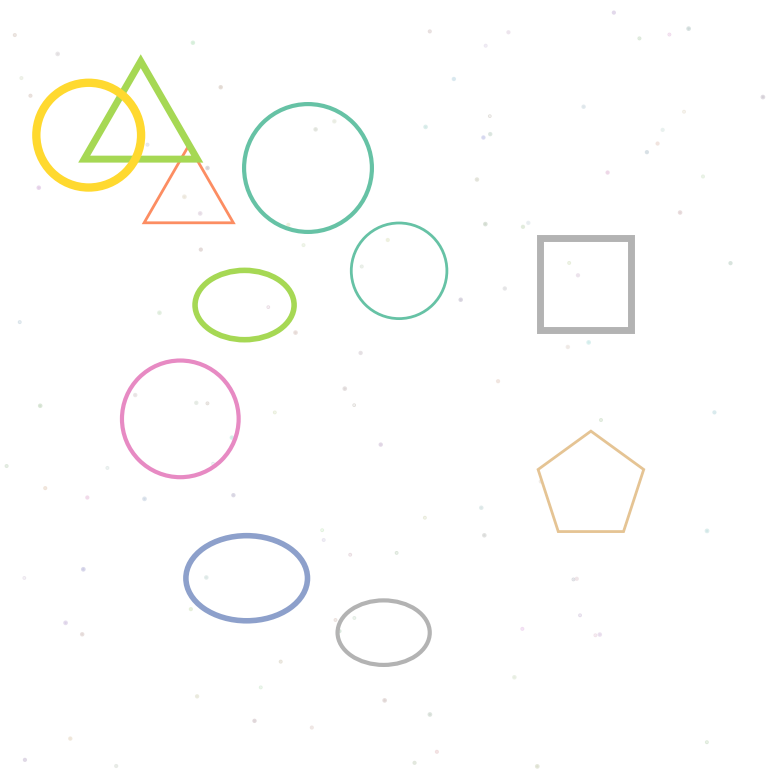[{"shape": "circle", "thickness": 1.5, "radius": 0.42, "center": [0.4, 0.782]}, {"shape": "circle", "thickness": 1, "radius": 0.31, "center": [0.518, 0.648]}, {"shape": "triangle", "thickness": 1, "radius": 0.33, "center": [0.245, 0.744]}, {"shape": "oval", "thickness": 2, "radius": 0.39, "center": [0.32, 0.249]}, {"shape": "circle", "thickness": 1.5, "radius": 0.38, "center": [0.234, 0.456]}, {"shape": "triangle", "thickness": 2.5, "radius": 0.42, "center": [0.183, 0.836]}, {"shape": "oval", "thickness": 2, "radius": 0.32, "center": [0.318, 0.604]}, {"shape": "circle", "thickness": 3, "radius": 0.34, "center": [0.115, 0.824]}, {"shape": "pentagon", "thickness": 1, "radius": 0.36, "center": [0.767, 0.368]}, {"shape": "oval", "thickness": 1.5, "radius": 0.3, "center": [0.498, 0.178]}, {"shape": "square", "thickness": 2.5, "radius": 0.3, "center": [0.76, 0.631]}]